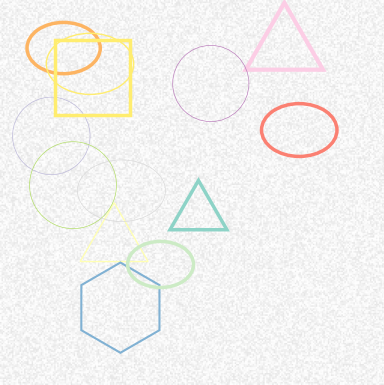[{"shape": "triangle", "thickness": 2.5, "radius": 0.43, "center": [0.515, 0.446]}, {"shape": "triangle", "thickness": 1, "radius": 0.51, "center": [0.296, 0.372]}, {"shape": "circle", "thickness": 0.5, "radius": 0.5, "center": [0.133, 0.647]}, {"shape": "oval", "thickness": 2.5, "radius": 0.49, "center": [0.777, 0.662]}, {"shape": "hexagon", "thickness": 1.5, "radius": 0.59, "center": [0.313, 0.201]}, {"shape": "oval", "thickness": 2.5, "radius": 0.48, "center": [0.165, 0.875]}, {"shape": "circle", "thickness": 0.5, "radius": 0.56, "center": [0.19, 0.519]}, {"shape": "triangle", "thickness": 3, "radius": 0.58, "center": [0.739, 0.877]}, {"shape": "oval", "thickness": 0.5, "radius": 0.57, "center": [0.315, 0.505]}, {"shape": "circle", "thickness": 0.5, "radius": 0.49, "center": [0.548, 0.783]}, {"shape": "oval", "thickness": 2.5, "radius": 0.43, "center": [0.417, 0.313]}, {"shape": "oval", "thickness": 1, "radius": 0.57, "center": [0.234, 0.834]}, {"shape": "square", "thickness": 2.5, "radius": 0.49, "center": [0.24, 0.799]}]